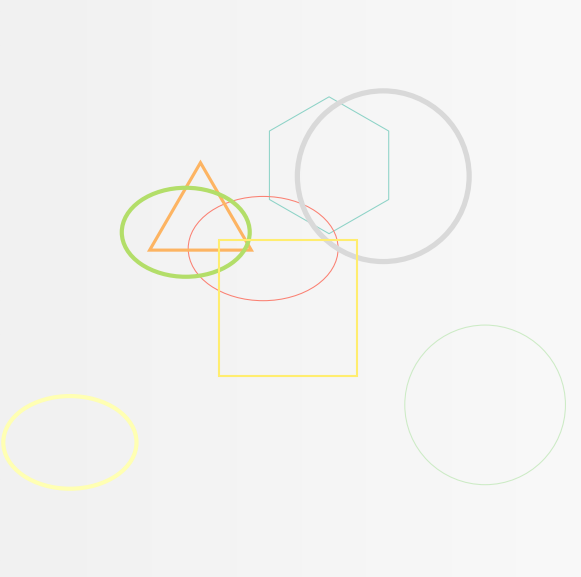[{"shape": "hexagon", "thickness": 0.5, "radius": 0.59, "center": [0.566, 0.713]}, {"shape": "oval", "thickness": 2, "radius": 0.57, "center": [0.12, 0.233]}, {"shape": "oval", "thickness": 0.5, "radius": 0.64, "center": [0.453, 0.569]}, {"shape": "triangle", "thickness": 1.5, "radius": 0.5, "center": [0.345, 0.617]}, {"shape": "oval", "thickness": 2, "radius": 0.55, "center": [0.32, 0.597]}, {"shape": "circle", "thickness": 2.5, "radius": 0.74, "center": [0.659, 0.694]}, {"shape": "circle", "thickness": 0.5, "radius": 0.69, "center": [0.835, 0.298]}, {"shape": "square", "thickness": 1, "radius": 0.59, "center": [0.496, 0.466]}]